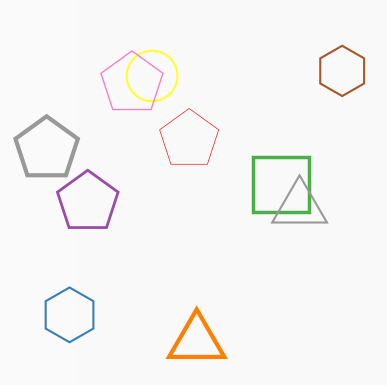[{"shape": "pentagon", "thickness": 0.5, "radius": 0.4, "center": [0.488, 0.638]}, {"shape": "hexagon", "thickness": 1.5, "radius": 0.36, "center": [0.179, 0.182]}, {"shape": "square", "thickness": 2.5, "radius": 0.36, "center": [0.725, 0.522]}, {"shape": "pentagon", "thickness": 2, "radius": 0.41, "center": [0.227, 0.476]}, {"shape": "triangle", "thickness": 3, "radius": 0.41, "center": [0.508, 0.114]}, {"shape": "circle", "thickness": 1.5, "radius": 0.33, "center": [0.392, 0.803]}, {"shape": "hexagon", "thickness": 1.5, "radius": 0.33, "center": [0.883, 0.816]}, {"shape": "pentagon", "thickness": 1, "radius": 0.42, "center": [0.34, 0.784]}, {"shape": "pentagon", "thickness": 3, "radius": 0.42, "center": [0.12, 0.613]}, {"shape": "triangle", "thickness": 1.5, "radius": 0.41, "center": [0.773, 0.463]}]